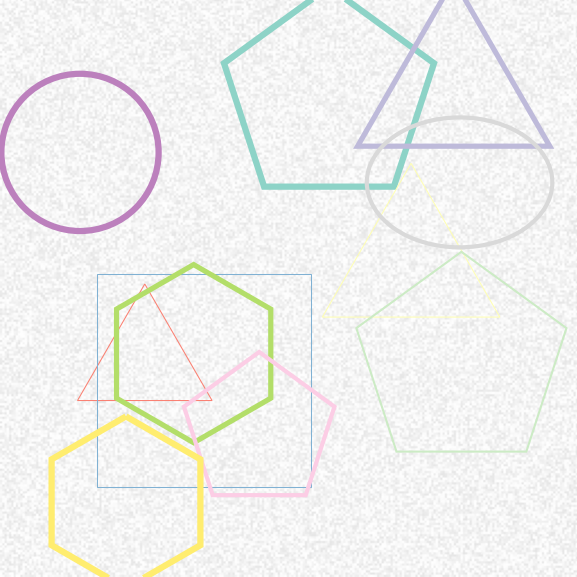[{"shape": "pentagon", "thickness": 3, "radius": 0.96, "center": [0.57, 0.831]}, {"shape": "triangle", "thickness": 0.5, "radius": 0.89, "center": [0.712, 0.539]}, {"shape": "triangle", "thickness": 2.5, "radius": 0.96, "center": [0.786, 0.842]}, {"shape": "triangle", "thickness": 0.5, "radius": 0.67, "center": [0.251, 0.373]}, {"shape": "square", "thickness": 0.5, "radius": 0.92, "center": [0.353, 0.34]}, {"shape": "hexagon", "thickness": 2.5, "radius": 0.77, "center": [0.335, 0.387]}, {"shape": "pentagon", "thickness": 2, "radius": 0.69, "center": [0.449, 0.253]}, {"shape": "oval", "thickness": 2, "radius": 0.8, "center": [0.796, 0.683]}, {"shape": "circle", "thickness": 3, "radius": 0.68, "center": [0.138, 0.735]}, {"shape": "pentagon", "thickness": 1, "radius": 0.96, "center": [0.799, 0.372]}, {"shape": "hexagon", "thickness": 3, "radius": 0.74, "center": [0.218, 0.129]}]